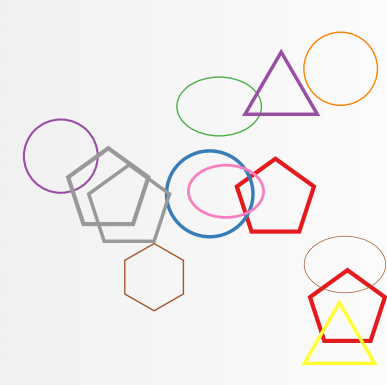[{"shape": "pentagon", "thickness": 3, "radius": 0.51, "center": [0.897, 0.197]}, {"shape": "pentagon", "thickness": 3, "radius": 0.52, "center": [0.711, 0.483]}, {"shape": "circle", "thickness": 2.5, "radius": 0.56, "center": [0.541, 0.497]}, {"shape": "oval", "thickness": 1, "radius": 0.55, "center": [0.566, 0.723]}, {"shape": "triangle", "thickness": 2.5, "radius": 0.54, "center": [0.726, 0.757]}, {"shape": "circle", "thickness": 1.5, "radius": 0.48, "center": [0.157, 0.594]}, {"shape": "circle", "thickness": 1, "radius": 0.47, "center": [0.879, 0.821]}, {"shape": "triangle", "thickness": 2.5, "radius": 0.52, "center": [0.876, 0.109]}, {"shape": "hexagon", "thickness": 1, "radius": 0.44, "center": [0.398, 0.28]}, {"shape": "oval", "thickness": 0.5, "radius": 0.52, "center": [0.89, 0.313]}, {"shape": "oval", "thickness": 2, "radius": 0.48, "center": [0.583, 0.503]}, {"shape": "pentagon", "thickness": 3, "radius": 0.54, "center": [0.279, 0.506]}, {"shape": "pentagon", "thickness": 2.5, "radius": 0.55, "center": [0.333, 0.462]}]